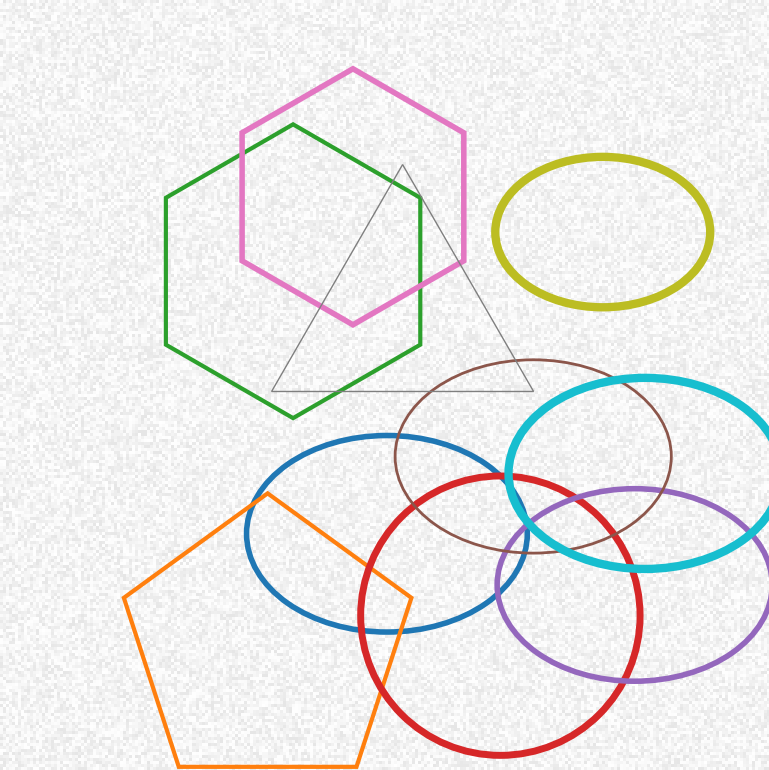[{"shape": "oval", "thickness": 2, "radius": 0.91, "center": [0.503, 0.307]}, {"shape": "pentagon", "thickness": 1.5, "radius": 0.98, "center": [0.348, 0.163]}, {"shape": "hexagon", "thickness": 1.5, "radius": 0.95, "center": [0.381, 0.648]}, {"shape": "circle", "thickness": 2.5, "radius": 0.91, "center": [0.65, 0.2]}, {"shape": "oval", "thickness": 2, "radius": 0.89, "center": [0.824, 0.24]}, {"shape": "oval", "thickness": 1, "radius": 0.9, "center": [0.692, 0.407]}, {"shape": "hexagon", "thickness": 2, "radius": 0.83, "center": [0.458, 0.744]}, {"shape": "triangle", "thickness": 0.5, "radius": 0.98, "center": [0.523, 0.59]}, {"shape": "oval", "thickness": 3, "radius": 0.7, "center": [0.783, 0.699]}, {"shape": "oval", "thickness": 3, "radius": 0.89, "center": [0.838, 0.385]}]